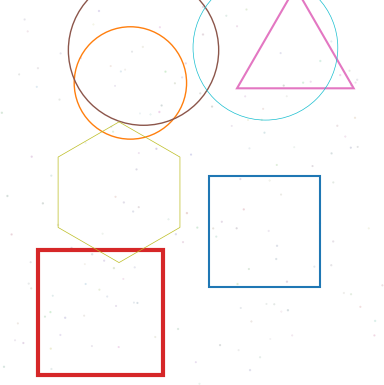[{"shape": "square", "thickness": 1.5, "radius": 0.72, "center": [0.687, 0.4]}, {"shape": "circle", "thickness": 1, "radius": 0.73, "center": [0.339, 0.785]}, {"shape": "square", "thickness": 3, "radius": 0.82, "center": [0.261, 0.188]}, {"shape": "circle", "thickness": 1, "radius": 0.98, "center": [0.373, 0.87]}, {"shape": "triangle", "thickness": 1.5, "radius": 0.87, "center": [0.767, 0.858]}, {"shape": "hexagon", "thickness": 0.5, "radius": 0.91, "center": [0.309, 0.501]}, {"shape": "circle", "thickness": 0.5, "radius": 0.94, "center": [0.689, 0.876]}]